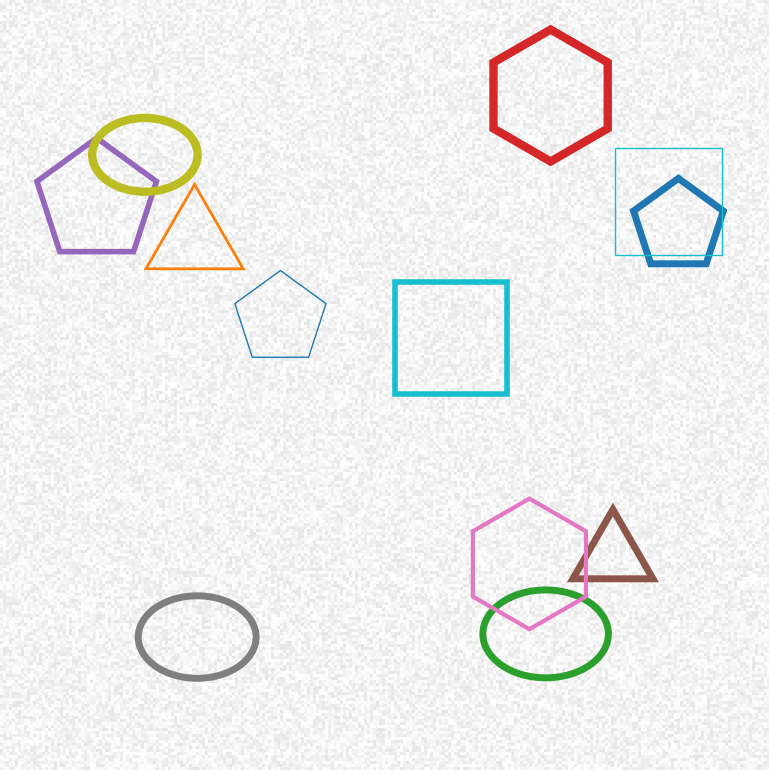[{"shape": "pentagon", "thickness": 0.5, "radius": 0.31, "center": [0.364, 0.586]}, {"shape": "pentagon", "thickness": 2.5, "radius": 0.31, "center": [0.881, 0.707]}, {"shape": "triangle", "thickness": 1, "radius": 0.37, "center": [0.253, 0.687]}, {"shape": "oval", "thickness": 2.5, "radius": 0.41, "center": [0.709, 0.177]}, {"shape": "hexagon", "thickness": 3, "radius": 0.43, "center": [0.715, 0.876]}, {"shape": "pentagon", "thickness": 2, "radius": 0.41, "center": [0.126, 0.739]}, {"shape": "triangle", "thickness": 2.5, "radius": 0.3, "center": [0.796, 0.278]}, {"shape": "hexagon", "thickness": 1.5, "radius": 0.42, "center": [0.688, 0.268]}, {"shape": "oval", "thickness": 2.5, "radius": 0.38, "center": [0.256, 0.173]}, {"shape": "oval", "thickness": 3, "radius": 0.34, "center": [0.188, 0.799]}, {"shape": "square", "thickness": 2, "radius": 0.37, "center": [0.586, 0.561]}, {"shape": "square", "thickness": 0.5, "radius": 0.35, "center": [0.869, 0.738]}]